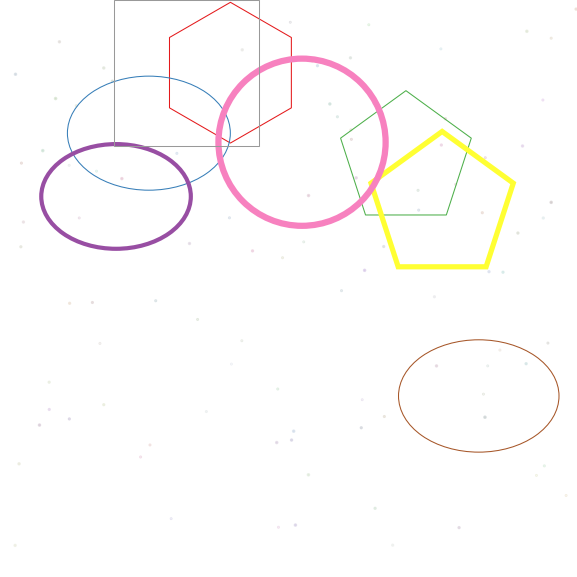[{"shape": "hexagon", "thickness": 0.5, "radius": 0.61, "center": [0.399, 0.873]}, {"shape": "oval", "thickness": 0.5, "radius": 0.71, "center": [0.258, 0.769]}, {"shape": "pentagon", "thickness": 0.5, "radius": 0.59, "center": [0.703, 0.723]}, {"shape": "oval", "thickness": 2, "radius": 0.65, "center": [0.201, 0.659]}, {"shape": "pentagon", "thickness": 2.5, "radius": 0.65, "center": [0.766, 0.642]}, {"shape": "oval", "thickness": 0.5, "radius": 0.69, "center": [0.829, 0.313]}, {"shape": "circle", "thickness": 3, "radius": 0.72, "center": [0.523, 0.753]}, {"shape": "square", "thickness": 0.5, "radius": 0.63, "center": [0.323, 0.873]}]